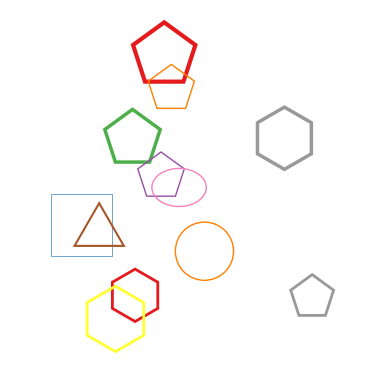[{"shape": "pentagon", "thickness": 3, "radius": 0.43, "center": [0.427, 0.857]}, {"shape": "hexagon", "thickness": 2, "radius": 0.34, "center": [0.351, 0.233]}, {"shape": "square", "thickness": 0.5, "radius": 0.4, "center": [0.212, 0.416]}, {"shape": "pentagon", "thickness": 2.5, "radius": 0.38, "center": [0.344, 0.64]}, {"shape": "pentagon", "thickness": 1, "radius": 0.32, "center": [0.418, 0.542]}, {"shape": "circle", "thickness": 1, "radius": 0.38, "center": [0.531, 0.348]}, {"shape": "pentagon", "thickness": 1, "radius": 0.32, "center": [0.445, 0.77]}, {"shape": "hexagon", "thickness": 2, "radius": 0.42, "center": [0.3, 0.172]}, {"shape": "triangle", "thickness": 1.5, "radius": 0.37, "center": [0.258, 0.398]}, {"shape": "oval", "thickness": 1, "radius": 0.35, "center": [0.465, 0.513]}, {"shape": "hexagon", "thickness": 2.5, "radius": 0.4, "center": [0.739, 0.641]}, {"shape": "pentagon", "thickness": 2, "radius": 0.29, "center": [0.811, 0.228]}]